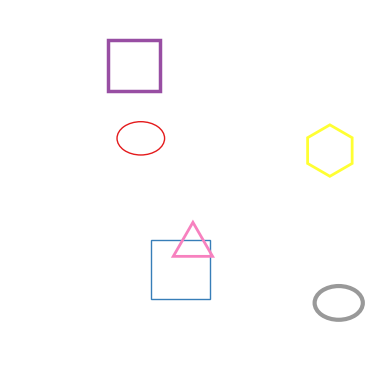[{"shape": "oval", "thickness": 1, "radius": 0.31, "center": [0.366, 0.641]}, {"shape": "square", "thickness": 1, "radius": 0.38, "center": [0.469, 0.301]}, {"shape": "square", "thickness": 2.5, "radius": 0.33, "center": [0.348, 0.83]}, {"shape": "hexagon", "thickness": 2, "radius": 0.33, "center": [0.857, 0.609]}, {"shape": "triangle", "thickness": 2, "radius": 0.29, "center": [0.501, 0.364]}, {"shape": "oval", "thickness": 3, "radius": 0.31, "center": [0.88, 0.213]}]